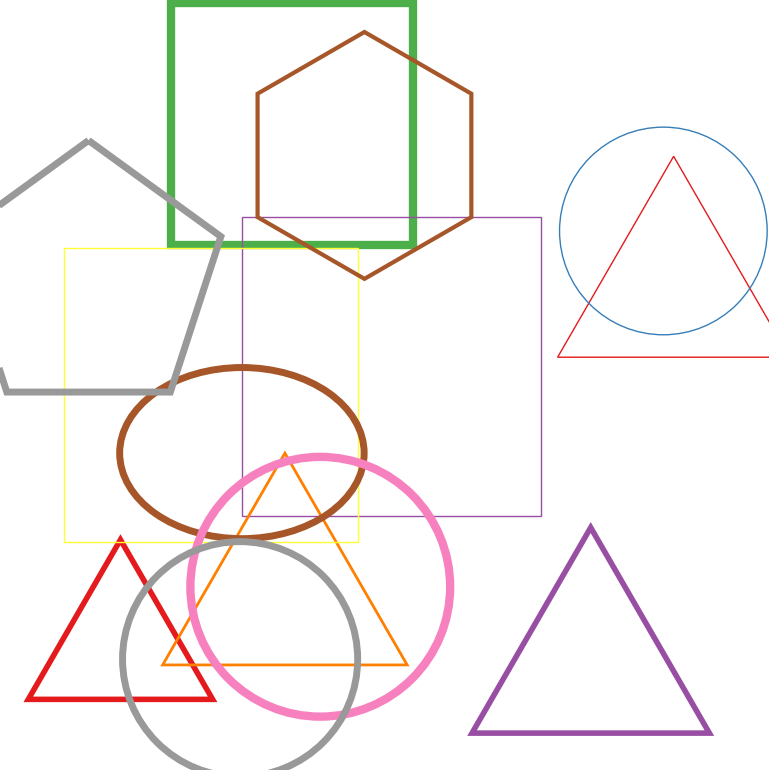[{"shape": "triangle", "thickness": 2, "radius": 0.69, "center": [0.156, 0.161]}, {"shape": "triangle", "thickness": 0.5, "radius": 0.87, "center": [0.875, 0.623]}, {"shape": "circle", "thickness": 0.5, "radius": 0.67, "center": [0.862, 0.7]}, {"shape": "square", "thickness": 3, "radius": 0.79, "center": [0.379, 0.839]}, {"shape": "triangle", "thickness": 2, "radius": 0.89, "center": [0.767, 0.137]}, {"shape": "square", "thickness": 0.5, "radius": 0.97, "center": [0.508, 0.524]}, {"shape": "triangle", "thickness": 1, "radius": 0.92, "center": [0.37, 0.228]}, {"shape": "square", "thickness": 0.5, "radius": 0.95, "center": [0.274, 0.487]}, {"shape": "oval", "thickness": 2.5, "radius": 0.79, "center": [0.314, 0.412]}, {"shape": "hexagon", "thickness": 1.5, "radius": 0.8, "center": [0.473, 0.798]}, {"shape": "circle", "thickness": 3, "radius": 0.84, "center": [0.416, 0.238]}, {"shape": "pentagon", "thickness": 2.5, "radius": 0.9, "center": [0.115, 0.637]}, {"shape": "circle", "thickness": 2.5, "radius": 0.76, "center": [0.312, 0.144]}]